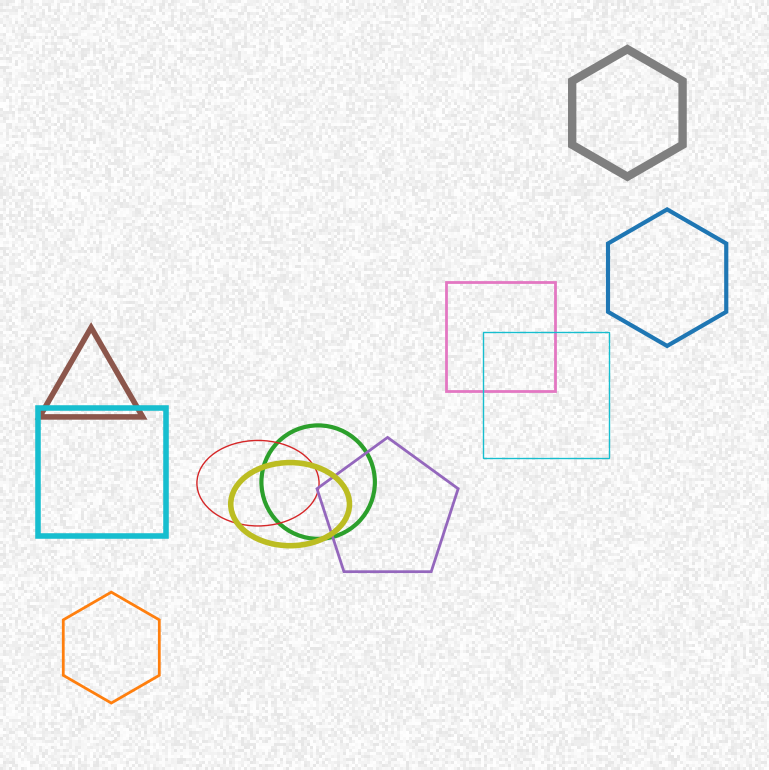[{"shape": "hexagon", "thickness": 1.5, "radius": 0.44, "center": [0.866, 0.639]}, {"shape": "hexagon", "thickness": 1, "radius": 0.36, "center": [0.145, 0.159]}, {"shape": "circle", "thickness": 1.5, "radius": 0.37, "center": [0.413, 0.374]}, {"shape": "oval", "thickness": 0.5, "radius": 0.4, "center": [0.335, 0.372]}, {"shape": "pentagon", "thickness": 1, "radius": 0.48, "center": [0.503, 0.336]}, {"shape": "triangle", "thickness": 2, "radius": 0.39, "center": [0.118, 0.497]}, {"shape": "square", "thickness": 1, "radius": 0.35, "center": [0.65, 0.563]}, {"shape": "hexagon", "thickness": 3, "radius": 0.41, "center": [0.815, 0.853]}, {"shape": "oval", "thickness": 2, "radius": 0.39, "center": [0.377, 0.345]}, {"shape": "square", "thickness": 0.5, "radius": 0.41, "center": [0.709, 0.487]}, {"shape": "square", "thickness": 2, "radius": 0.41, "center": [0.133, 0.387]}]